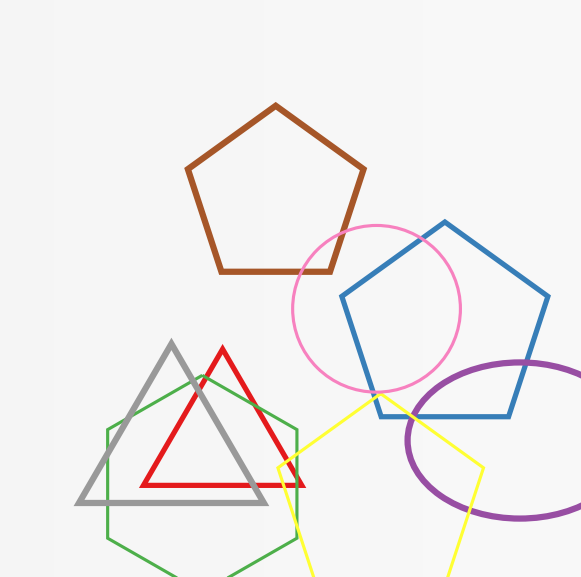[{"shape": "triangle", "thickness": 2.5, "radius": 0.79, "center": [0.383, 0.237]}, {"shape": "pentagon", "thickness": 2.5, "radius": 0.93, "center": [0.765, 0.428]}, {"shape": "hexagon", "thickness": 1.5, "radius": 0.94, "center": [0.348, 0.161]}, {"shape": "oval", "thickness": 3, "radius": 0.97, "center": [0.894, 0.236]}, {"shape": "pentagon", "thickness": 1.5, "radius": 0.93, "center": [0.655, 0.132]}, {"shape": "pentagon", "thickness": 3, "radius": 0.79, "center": [0.474, 0.657]}, {"shape": "circle", "thickness": 1.5, "radius": 0.72, "center": [0.648, 0.464]}, {"shape": "triangle", "thickness": 3, "radius": 0.92, "center": [0.295, 0.22]}]